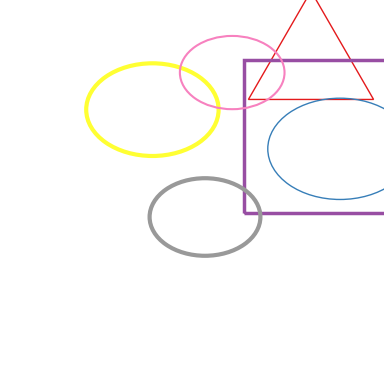[{"shape": "triangle", "thickness": 1, "radius": 0.94, "center": [0.808, 0.836]}, {"shape": "oval", "thickness": 1, "radius": 0.94, "center": [0.883, 0.613]}, {"shape": "square", "thickness": 2.5, "radius": 1.0, "center": [0.833, 0.645]}, {"shape": "oval", "thickness": 3, "radius": 0.86, "center": [0.396, 0.715]}, {"shape": "oval", "thickness": 1.5, "radius": 0.68, "center": [0.603, 0.812]}, {"shape": "oval", "thickness": 3, "radius": 0.72, "center": [0.532, 0.436]}]